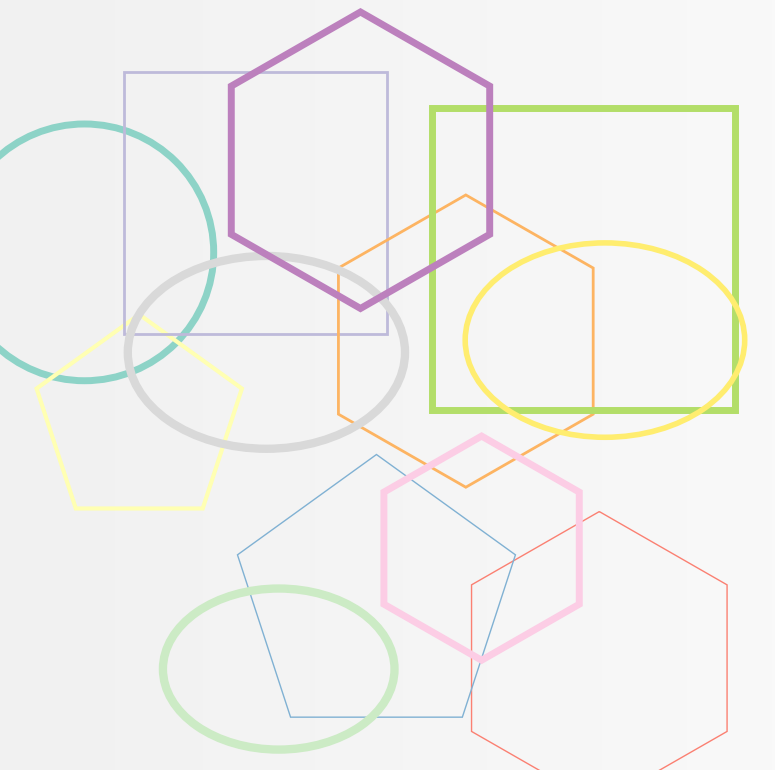[{"shape": "circle", "thickness": 2.5, "radius": 0.83, "center": [0.109, 0.672]}, {"shape": "pentagon", "thickness": 1.5, "radius": 0.7, "center": [0.18, 0.452]}, {"shape": "square", "thickness": 1, "radius": 0.85, "center": [0.329, 0.737]}, {"shape": "hexagon", "thickness": 0.5, "radius": 0.95, "center": [0.773, 0.145]}, {"shape": "pentagon", "thickness": 0.5, "radius": 0.94, "center": [0.486, 0.221]}, {"shape": "hexagon", "thickness": 1, "radius": 0.95, "center": [0.601, 0.557]}, {"shape": "square", "thickness": 2.5, "radius": 0.98, "center": [0.753, 0.663]}, {"shape": "hexagon", "thickness": 2.5, "radius": 0.73, "center": [0.621, 0.288]}, {"shape": "oval", "thickness": 3, "radius": 0.89, "center": [0.344, 0.542]}, {"shape": "hexagon", "thickness": 2.5, "radius": 0.96, "center": [0.465, 0.792]}, {"shape": "oval", "thickness": 3, "radius": 0.75, "center": [0.36, 0.131]}, {"shape": "oval", "thickness": 2, "radius": 0.9, "center": [0.781, 0.558]}]